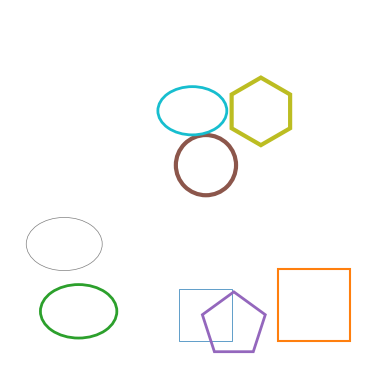[{"shape": "square", "thickness": 0.5, "radius": 0.34, "center": [0.533, 0.181]}, {"shape": "square", "thickness": 1.5, "radius": 0.47, "center": [0.816, 0.207]}, {"shape": "oval", "thickness": 2, "radius": 0.5, "center": [0.204, 0.191]}, {"shape": "pentagon", "thickness": 2, "radius": 0.43, "center": [0.607, 0.156]}, {"shape": "circle", "thickness": 3, "radius": 0.39, "center": [0.535, 0.571]}, {"shape": "oval", "thickness": 0.5, "radius": 0.49, "center": [0.167, 0.366]}, {"shape": "hexagon", "thickness": 3, "radius": 0.44, "center": [0.678, 0.711]}, {"shape": "oval", "thickness": 2, "radius": 0.45, "center": [0.5, 0.712]}]